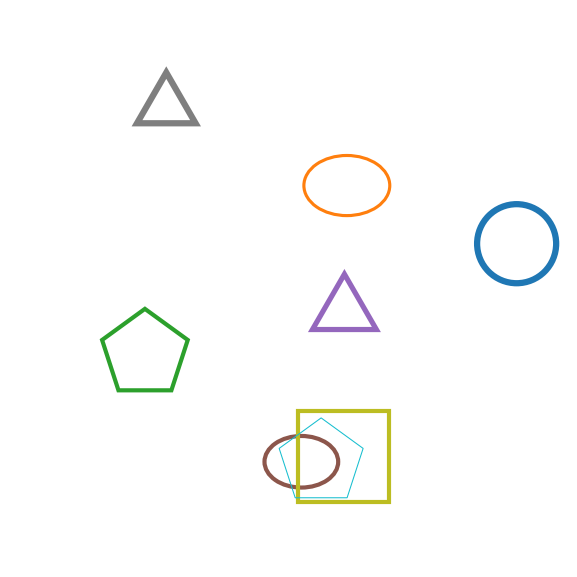[{"shape": "circle", "thickness": 3, "radius": 0.34, "center": [0.895, 0.577]}, {"shape": "oval", "thickness": 1.5, "radius": 0.37, "center": [0.601, 0.678]}, {"shape": "pentagon", "thickness": 2, "radius": 0.39, "center": [0.251, 0.386]}, {"shape": "triangle", "thickness": 2.5, "radius": 0.32, "center": [0.596, 0.46]}, {"shape": "oval", "thickness": 2, "radius": 0.32, "center": [0.522, 0.2]}, {"shape": "triangle", "thickness": 3, "radius": 0.29, "center": [0.288, 0.815]}, {"shape": "square", "thickness": 2, "radius": 0.39, "center": [0.595, 0.209]}, {"shape": "pentagon", "thickness": 0.5, "radius": 0.38, "center": [0.556, 0.199]}]